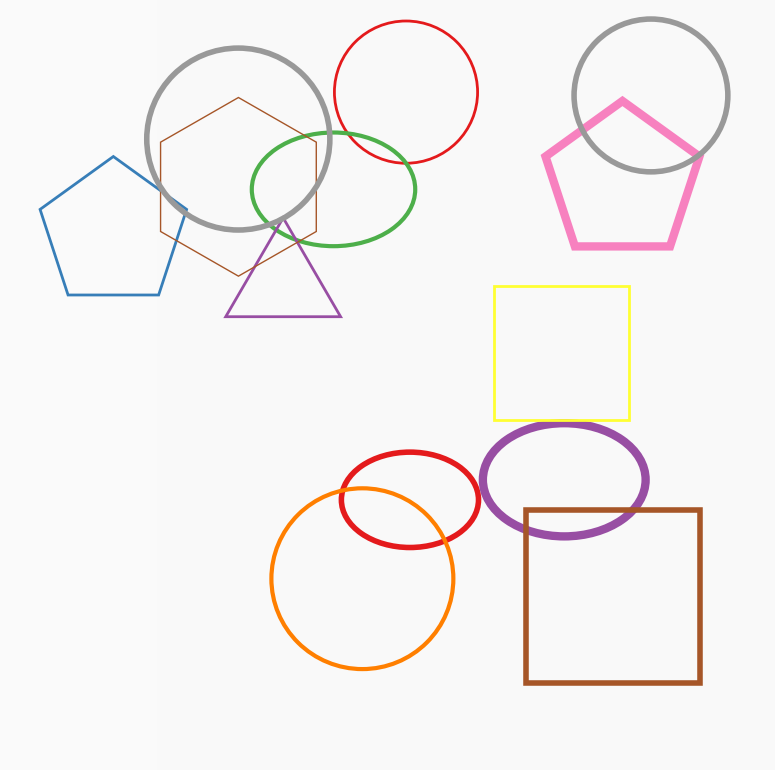[{"shape": "circle", "thickness": 1, "radius": 0.46, "center": [0.524, 0.88]}, {"shape": "oval", "thickness": 2, "radius": 0.44, "center": [0.529, 0.351]}, {"shape": "pentagon", "thickness": 1, "radius": 0.5, "center": [0.146, 0.697]}, {"shape": "oval", "thickness": 1.5, "radius": 0.53, "center": [0.43, 0.754]}, {"shape": "triangle", "thickness": 1, "radius": 0.43, "center": [0.365, 0.631]}, {"shape": "oval", "thickness": 3, "radius": 0.52, "center": [0.728, 0.377]}, {"shape": "circle", "thickness": 1.5, "radius": 0.59, "center": [0.468, 0.248]}, {"shape": "square", "thickness": 1, "radius": 0.44, "center": [0.724, 0.542]}, {"shape": "square", "thickness": 2, "radius": 0.56, "center": [0.791, 0.226]}, {"shape": "hexagon", "thickness": 0.5, "radius": 0.58, "center": [0.308, 0.757]}, {"shape": "pentagon", "thickness": 3, "radius": 0.52, "center": [0.803, 0.764]}, {"shape": "circle", "thickness": 2, "radius": 0.59, "center": [0.307, 0.819]}, {"shape": "circle", "thickness": 2, "radius": 0.5, "center": [0.84, 0.876]}]